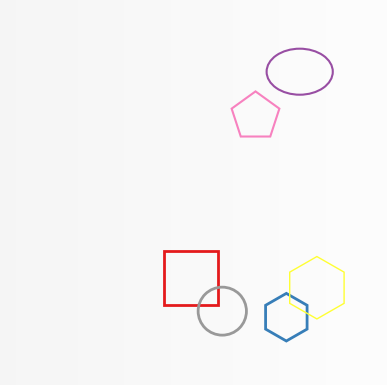[{"shape": "square", "thickness": 2, "radius": 0.35, "center": [0.494, 0.278]}, {"shape": "hexagon", "thickness": 2, "radius": 0.31, "center": [0.739, 0.176]}, {"shape": "oval", "thickness": 1.5, "radius": 0.43, "center": [0.773, 0.814]}, {"shape": "hexagon", "thickness": 1, "radius": 0.41, "center": [0.818, 0.253]}, {"shape": "pentagon", "thickness": 1.5, "radius": 0.32, "center": [0.659, 0.698]}, {"shape": "circle", "thickness": 2, "radius": 0.31, "center": [0.574, 0.192]}]